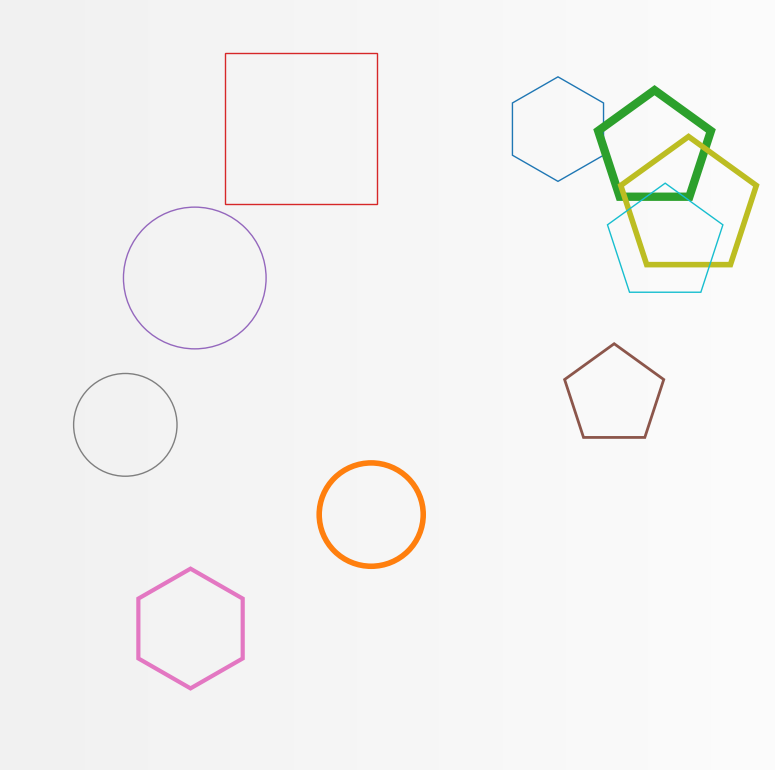[{"shape": "hexagon", "thickness": 0.5, "radius": 0.34, "center": [0.72, 0.832]}, {"shape": "circle", "thickness": 2, "radius": 0.34, "center": [0.479, 0.332]}, {"shape": "pentagon", "thickness": 3, "radius": 0.38, "center": [0.845, 0.806]}, {"shape": "square", "thickness": 0.5, "radius": 0.49, "center": [0.388, 0.833]}, {"shape": "circle", "thickness": 0.5, "radius": 0.46, "center": [0.251, 0.639]}, {"shape": "pentagon", "thickness": 1, "radius": 0.34, "center": [0.792, 0.486]}, {"shape": "hexagon", "thickness": 1.5, "radius": 0.39, "center": [0.246, 0.184]}, {"shape": "circle", "thickness": 0.5, "radius": 0.33, "center": [0.162, 0.448]}, {"shape": "pentagon", "thickness": 2, "radius": 0.46, "center": [0.888, 0.731]}, {"shape": "pentagon", "thickness": 0.5, "radius": 0.39, "center": [0.858, 0.684]}]